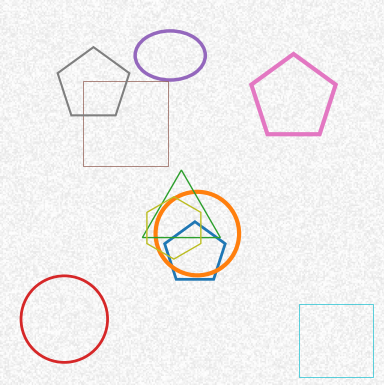[{"shape": "pentagon", "thickness": 2, "radius": 0.41, "center": [0.506, 0.341]}, {"shape": "circle", "thickness": 3, "radius": 0.54, "center": [0.513, 0.393]}, {"shape": "triangle", "thickness": 1, "radius": 0.58, "center": [0.471, 0.441]}, {"shape": "circle", "thickness": 2, "radius": 0.56, "center": [0.167, 0.171]}, {"shape": "oval", "thickness": 2.5, "radius": 0.46, "center": [0.442, 0.856]}, {"shape": "square", "thickness": 0.5, "radius": 0.55, "center": [0.326, 0.68]}, {"shape": "pentagon", "thickness": 3, "radius": 0.58, "center": [0.762, 0.745]}, {"shape": "pentagon", "thickness": 1.5, "radius": 0.49, "center": [0.243, 0.78]}, {"shape": "hexagon", "thickness": 1, "radius": 0.4, "center": [0.452, 0.408]}, {"shape": "square", "thickness": 0.5, "radius": 0.48, "center": [0.873, 0.116]}]